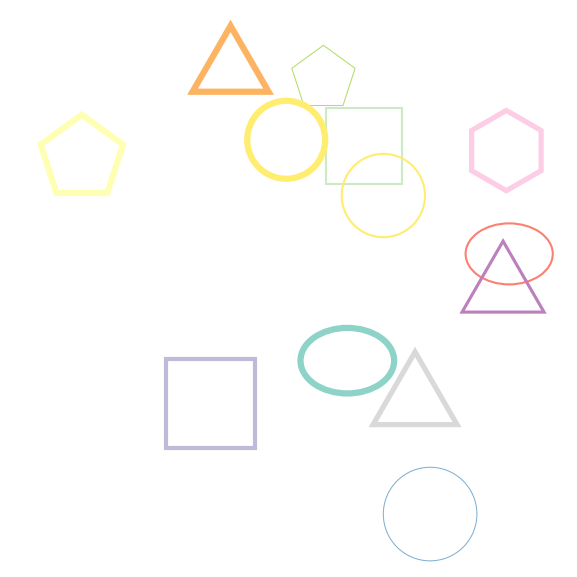[{"shape": "oval", "thickness": 3, "radius": 0.41, "center": [0.601, 0.375]}, {"shape": "pentagon", "thickness": 3, "radius": 0.37, "center": [0.142, 0.726]}, {"shape": "square", "thickness": 2, "radius": 0.39, "center": [0.364, 0.301]}, {"shape": "oval", "thickness": 1, "radius": 0.38, "center": [0.882, 0.56]}, {"shape": "circle", "thickness": 0.5, "radius": 0.41, "center": [0.745, 0.109]}, {"shape": "triangle", "thickness": 3, "radius": 0.38, "center": [0.399, 0.878]}, {"shape": "pentagon", "thickness": 0.5, "radius": 0.29, "center": [0.56, 0.863]}, {"shape": "hexagon", "thickness": 2.5, "radius": 0.35, "center": [0.877, 0.738]}, {"shape": "triangle", "thickness": 2.5, "radius": 0.42, "center": [0.719, 0.306]}, {"shape": "triangle", "thickness": 1.5, "radius": 0.41, "center": [0.871, 0.5]}, {"shape": "square", "thickness": 1, "radius": 0.33, "center": [0.631, 0.747]}, {"shape": "circle", "thickness": 1, "radius": 0.36, "center": [0.664, 0.661]}, {"shape": "circle", "thickness": 3, "radius": 0.34, "center": [0.496, 0.757]}]